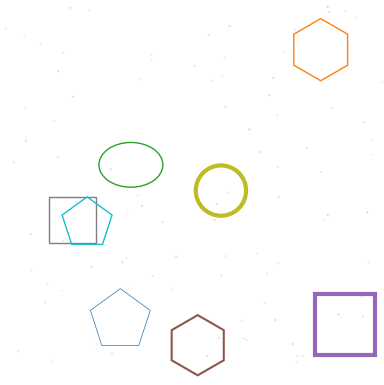[{"shape": "pentagon", "thickness": 0.5, "radius": 0.41, "center": [0.312, 0.169]}, {"shape": "hexagon", "thickness": 1, "radius": 0.4, "center": [0.833, 0.871]}, {"shape": "oval", "thickness": 1, "radius": 0.42, "center": [0.34, 0.572]}, {"shape": "square", "thickness": 3, "radius": 0.39, "center": [0.897, 0.157]}, {"shape": "hexagon", "thickness": 1.5, "radius": 0.39, "center": [0.514, 0.103]}, {"shape": "square", "thickness": 1, "radius": 0.3, "center": [0.188, 0.428]}, {"shape": "circle", "thickness": 3, "radius": 0.33, "center": [0.574, 0.505]}, {"shape": "pentagon", "thickness": 1, "radius": 0.34, "center": [0.226, 0.42]}]